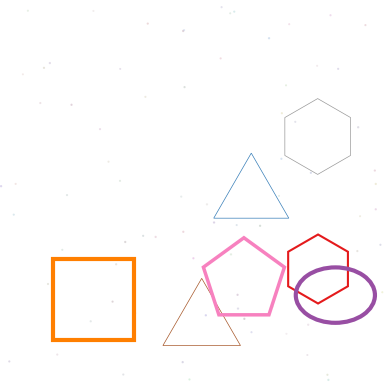[{"shape": "hexagon", "thickness": 1.5, "radius": 0.45, "center": [0.826, 0.301]}, {"shape": "triangle", "thickness": 0.5, "radius": 0.56, "center": [0.653, 0.49]}, {"shape": "oval", "thickness": 3, "radius": 0.51, "center": [0.871, 0.233]}, {"shape": "square", "thickness": 3, "radius": 0.52, "center": [0.242, 0.222]}, {"shape": "triangle", "thickness": 0.5, "radius": 0.58, "center": [0.524, 0.161]}, {"shape": "pentagon", "thickness": 2.5, "radius": 0.55, "center": [0.634, 0.272]}, {"shape": "hexagon", "thickness": 0.5, "radius": 0.49, "center": [0.825, 0.645]}]